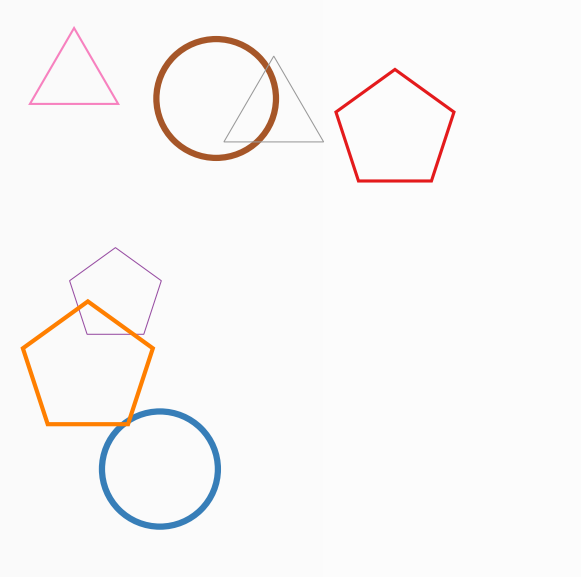[{"shape": "pentagon", "thickness": 1.5, "radius": 0.53, "center": [0.68, 0.772]}, {"shape": "circle", "thickness": 3, "radius": 0.5, "center": [0.275, 0.187]}, {"shape": "pentagon", "thickness": 0.5, "radius": 0.41, "center": [0.199, 0.487]}, {"shape": "pentagon", "thickness": 2, "radius": 0.59, "center": [0.151, 0.36]}, {"shape": "circle", "thickness": 3, "radius": 0.51, "center": [0.372, 0.829]}, {"shape": "triangle", "thickness": 1, "radius": 0.44, "center": [0.127, 0.863]}, {"shape": "triangle", "thickness": 0.5, "radius": 0.5, "center": [0.471, 0.803]}]